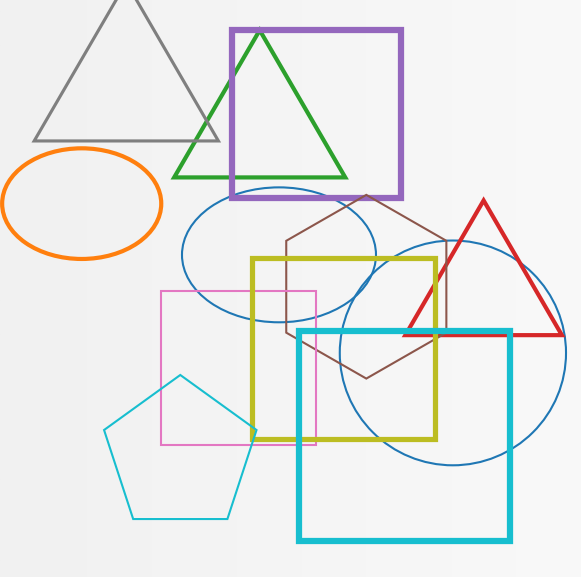[{"shape": "circle", "thickness": 1, "radius": 0.97, "center": [0.779, 0.388]}, {"shape": "oval", "thickness": 1, "radius": 0.83, "center": [0.48, 0.558]}, {"shape": "oval", "thickness": 2, "radius": 0.68, "center": [0.141, 0.647]}, {"shape": "triangle", "thickness": 2, "radius": 0.85, "center": [0.447, 0.777]}, {"shape": "triangle", "thickness": 2, "radius": 0.78, "center": [0.832, 0.497]}, {"shape": "square", "thickness": 3, "radius": 0.73, "center": [0.545, 0.801]}, {"shape": "hexagon", "thickness": 1, "radius": 0.8, "center": [0.63, 0.503]}, {"shape": "square", "thickness": 1, "radius": 0.67, "center": [0.411, 0.362]}, {"shape": "triangle", "thickness": 1.5, "radius": 0.91, "center": [0.217, 0.847]}, {"shape": "square", "thickness": 2.5, "radius": 0.79, "center": [0.59, 0.396]}, {"shape": "pentagon", "thickness": 1, "radius": 0.69, "center": [0.31, 0.212]}, {"shape": "square", "thickness": 3, "radius": 0.91, "center": [0.696, 0.244]}]